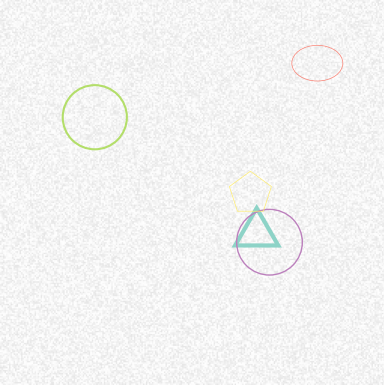[{"shape": "triangle", "thickness": 3, "radius": 0.32, "center": [0.667, 0.395]}, {"shape": "oval", "thickness": 0.5, "radius": 0.33, "center": [0.824, 0.836]}, {"shape": "circle", "thickness": 1.5, "radius": 0.42, "center": [0.246, 0.696]}, {"shape": "circle", "thickness": 1, "radius": 0.43, "center": [0.7, 0.371]}, {"shape": "pentagon", "thickness": 0.5, "radius": 0.29, "center": [0.65, 0.498]}]